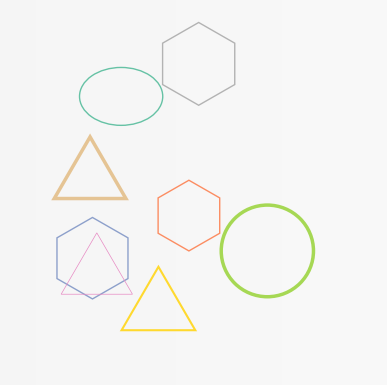[{"shape": "oval", "thickness": 1, "radius": 0.54, "center": [0.313, 0.75]}, {"shape": "hexagon", "thickness": 1, "radius": 0.46, "center": [0.488, 0.44]}, {"shape": "hexagon", "thickness": 1, "radius": 0.53, "center": [0.239, 0.329]}, {"shape": "triangle", "thickness": 0.5, "radius": 0.53, "center": [0.25, 0.289]}, {"shape": "circle", "thickness": 2.5, "radius": 0.6, "center": [0.69, 0.348]}, {"shape": "triangle", "thickness": 1.5, "radius": 0.55, "center": [0.409, 0.197]}, {"shape": "triangle", "thickness": 2.5, "radius": 0.53, "center": [0.232, 0.538]}, {"shape": "hexagon", "thickness": 1, "radius": 0.54, "center": [0.513, 0.834]}]